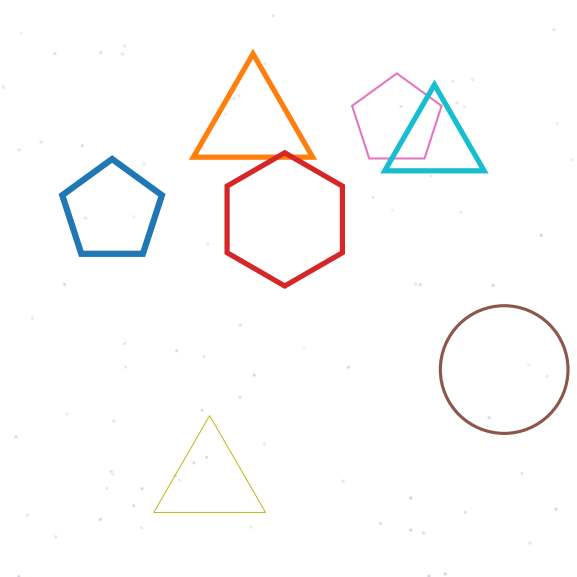[{"shape": "pentagon", "thickness": 3, "radius": 0.45, "center": [0.194, 0.633]}, {"shape": "triangle", "thickness": 2.5, "radius": 0.6, "center": [0.438, 0.787]}, {"shape": "hexagon", "thickness": 2.5, "radius": 0.58, "center": [0.493, 0.619]}, {"shape": "circle", "thickness": 1.5, "radius": 0.55, "center": [0.873, 0.359]}, {"shape": "pentagon", "thickness": 1, "radius": 0.41, "center": [0.687, 0.791]}, {"shape": "triangle", "thickness": 0.5, "radius": 0.56, "center": [0.363, 0.168]}, {"shape": "triangle", "thickness": 2.5, "radius": 0.5, "center": [0.752, 0.753]}]